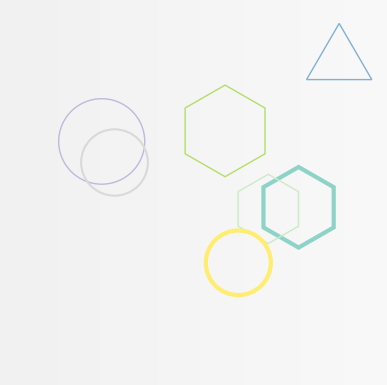[{"shape": "hexagon", "thickness": 3, "radius": 0.52, "center": [0.771, 0.462]}, {"shape": "circle", "thickness": 1, "radius": 0.56, "center": [0.262, 0.633]}, {"shape": "triangle", "thickness": 1, "radius": 0.49, "center": [0.875, 0.842]}, {"shape": "hexagon", "thickness": 1, "radius": 0.59, "center": [0.581, 0.66]}, {"shape": "circle", "thickness": 1.5, "radius": 0.43, "center": [0.295, 0.578]}, {"shape": "hexagon", "thickness": 1, "radius": 0.45, "center": [0.692, 0.457]}, {"shape": "circle", "thickness": 3, "radius": 0.42, "center": [0.615, 0.317]}]